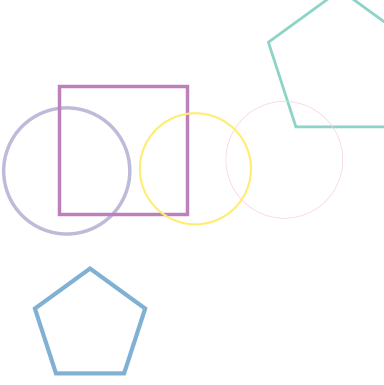[{"shape": "pentagon", "thickness": 2, "radius": 0.98, "center": [0.884, 0.83]}, {"shape": "circle", "thickness": 2.5, "radius": 0.82, "center": [0.173, 0.556]}, {"shape": "pentagon", "thickness": 3, "radius": 0.75, "center": [0.234, 0.152]}, {"shape": "circle", "thickness": 0.5, "radius": 0.76, "center": [0.739, 0.585]}, {"shape": "square", "thickness": 2.5, "radius": 0.83, "center": [0.32, 0.611]}, {"shape": "circle", "thickness": 1.5, "radius": 0.72, "center": [0.508, 0.562]}]